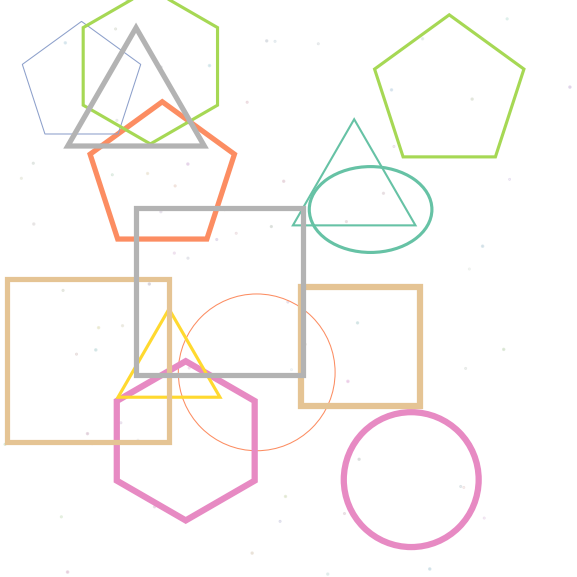[{"shape": "oval", "thickness": 1.5, "radius": 0.53, "center": [0.642, 0.636]}, {"shape": "triangle", "thickness": 1, "radius": 0.61, "center": [0.613, 0.67]}, {"shape": "pentagon", "thickness": 2.5, "radius": 0.66, "center": [0.281, 0.692]}, {"shape": "circle", "thickness": 0.5, "radius": 0.68, "center": [0.445, 0.354]}, {"shape": "pentagon", "thickness": 0.5, "radius": 0.54, "center": [0.141, 0.854]}, {"shape": "hexagon", "thickness": 3, "radius": 0.69, "center": [0.322, 0.236]}, {"shape": "circle", "thickness": 3, "radius": 0.58, "center": [0.712, 0.169]}, {"shape": "pentagon", "thickness": 1.5, "radius": 0.68, "center": [0.778, 0.837]}, {"shape": "hexagon", "thickness": 1.5, "radius": 0.67, "center": [0.26, 0.884]}, {"shape": "triangle", "thickness": 1.5, "radius": 0.51, "center": [0.293, 0.362]}, {"shape": "square", "thickness": 3, "radius": 0.52, "center": [0.623, 0.399]}, {"shape": "square", "thickness": 2.5, "radius": 0.7, "center": [0.152, 0.375]}, {"shape": "square", "thickness": 2.5, "radius": 0.72, "center": [0.38, 0.494]}, {"shape": "triangle", "thickness": 2.5, "radius": 0.68, "center": [0.236, 0.815]}]